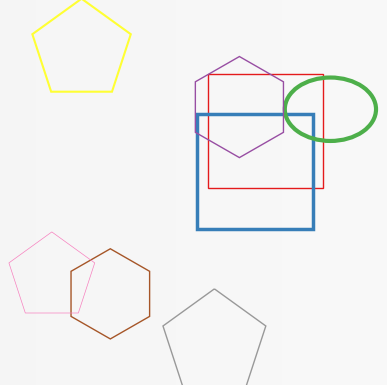[{"shape": "square", "thickness": 1, "radius": 0.74, "center": [0.685, 0.659]}, {"shape": "square", "thickness": 2.5, "radius": 0.75, "center": [0.658, 0.555]}, {"shape": "oval", "thickness": 3, "radius": 0.59, "center": [0.853, 0.716]}, {"shape": "hexagon", "thickness": 1, "radius": 0.66, "center": [0.618, 0.722]}, {"shape": "pentagon", "thickness": 1.5, "radius": 0.67, "center": [0.21, 0.87]}, {"shape": "hexagon", "thickness": 1, "radius": 0.59, "center": [0.285, 0.237]}, {"shape": "pentagon", "thickness": 0.5, "radius": 0.58, "center": [0.134, 0.281]}, {"shape": "pentagon", "thickness": 1, "radius": 0.7, "center": [0.553, 0.11]}]